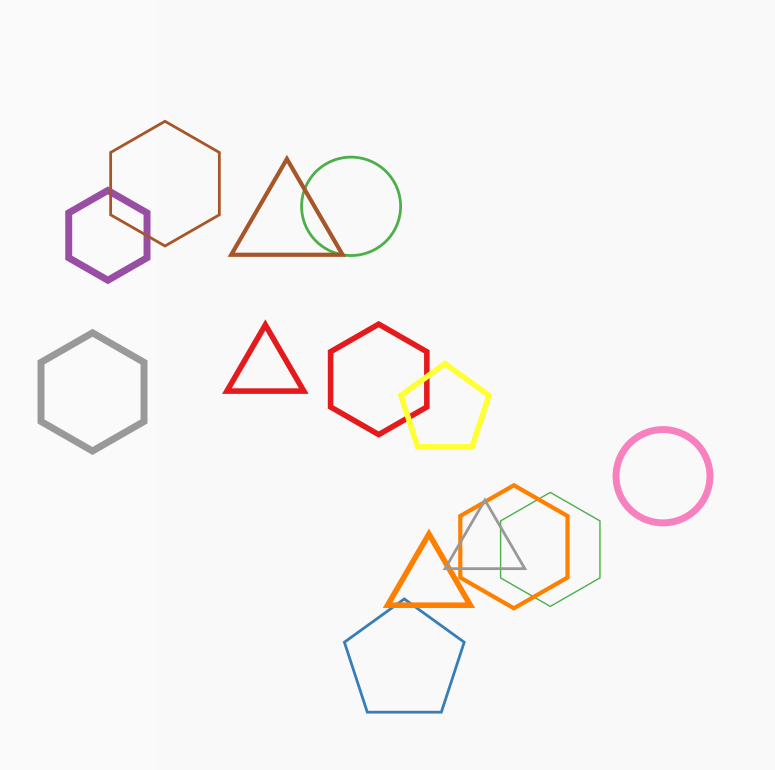[{"shape": "hexagon", "thickness": 2, "radius": 0.36, "center": [0.489, 0.507]}, {"shape": "triangle", "thickness": 2, "radius": 0.29, "center": [0.342, 0.521]}, {"shape": "pentagon", "thickness": 1, "radius": 0.41, "center": [0.522, 0.141]}, {"shape": "hexagon", "thickness": 0.5, "radius": 0.37, "center": [0.71, 0.286]}, {"shape": "circle", "thickness": 1, "radius": 0.32, "center": [0.453, 0.732]}, {"shape": "hexagon", "thickness": 2.5, "radius": 0.29, "center": [0.139, 0.694]}, {"shape": "hexagon", "thickness": 1.5, "radius": 0.4, "center": [0.663, 0.29]}, {"shape": "triangle", "thickness": 2, "radius": 0.31, "center": [0.553, 0.245]}, {"shape": "pentagon", "thickness": 2, "radius": 0.3, "center": [0.574, 0.468]}, {"shape": "triangle", "thickness": 1.5, "radius": 0.41, "center": [0.37, 0.711]}, {"shape": "hexagon", "thickness": 1, "radius": 0.4, "center": [0.213, 0.761]}, {"shape": "circle", "thickness": 2.5, "radius": 0.3, "center": [0.855, 0.382]}, {"shape": "triangle", "thickness": 1, "radius": 0.3, "center": [0.626, 0.291]}, {"shape": "hexagon", "thickness": 2.5, "radius": 0.38, "center": [0.119, 0.491]}]